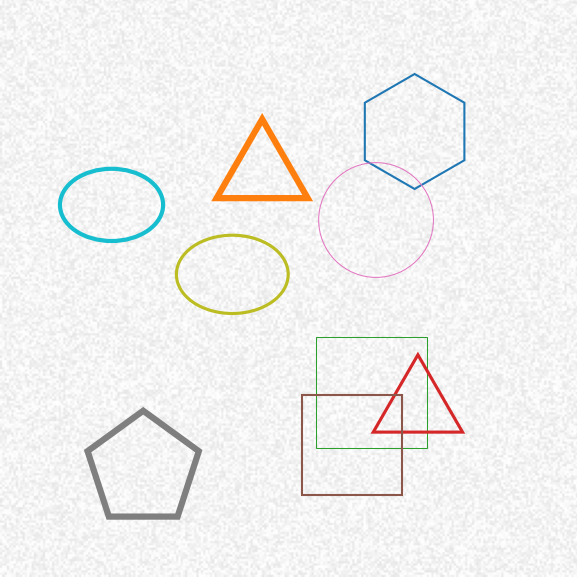[{"shape": "hexagon", "thickness": 1, "radius": 0.5, "center": [0.718, 0.771]}, {"shape": "triangle", "thickness": 3, "radius": 0.46, "center": [0.454, 0.702]}, {"shape": "square", "thickness": 0.5, "radius": 0.48, "center": [0.643, 0.319]}, {"shape": "triangle", "thickness": 1.5, "radius": 0.45, "center": [0.724, 0.296]}, {"shape": "square", "thickness": 1, "radius": 0.43, "center": [0.61, 0.229]}, {"shape": "circle", "thickness": 0.5, "radius": 0.5, "center": [0.651, 0.618]}, {"shape": "pentagon", "thickness": 3, "radius": 0.51, "center": [0.248, 0.187]}, {"shape": "oval", "thickness": 1.5, "radius": 0.48, "center": [0.402, 0.524]}, {"shape": "oval", "thickness": 2, "radius": 0.45, "center": [0.193, 0.644]}]